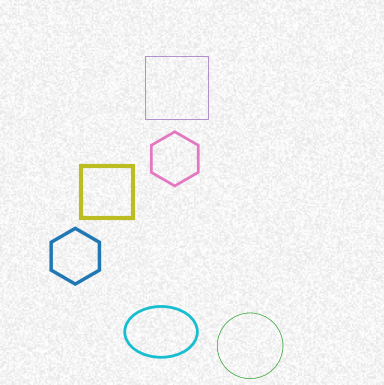[{"shape": "hexagon", "thickness": 2.5, "radius": 0.36, "center": [0.196, 0.335]}, {"shape": "circle", "thickness": 0.5, "radius": 0.43, "center": [0.65, 0.102]}, {"shape": "square", "thickness": 0.5, "radius": 0.41, "center": [0.459, 0.772]}, {"shape": "hexagon", "thickness": 2, "radius": 0.35, "center": [0.454, 0.587]}, {"shape": "square", "thickness": 3, "radius": 0.34, "center": [0.278, 0.501]}, {"shape": "oval", "thickness": 2, "radius": 0.47, "center": [0.418, 0.138]}]